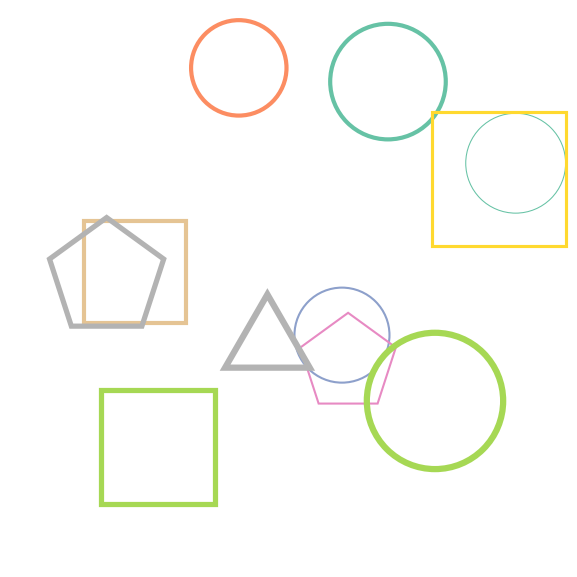[{"shape": "circle", "thickness": 2, "radius": 0.5, "center": [0.672, 0.858]}, {"shape": "circle", "thickness": 0.5, "radius": 0.43, "center": [0.893, 0.717]}, {"shape": "circle", "thickness": 2, "radius": 0.41, "center": [0.413, 0.882]}, {"shape": "circle", "thickness": 1, "radius": 0.41, "center": [0.592, 0.419]}, {"shape": "pentagon", "thickness": 1, "radius": 0.43, "center": [0.603, 0.371]}, {"shape": "square", "thickness": 2.5, "radius": 0.49, "center": [0.273, 0.225]}, {"shape": "circle", "thickness": 3, "radius": 0.59, "center": [0.753, 0.305]}, {"shape": "square", "thickness": 1.5, "radius": 0.58, "center": [0.864, 0.689]}, {"shape": "square", "thickness": 2, "radius": 0.44, "center": [0.234, 0.528]}, {"shape": "pentagon", "thickness": 2.5, "radius": 0.52, "center": [0.185, 0.518]}, {"shape": "triangle", "thickness": 3, "radius": 0.42, "center": [0.463, 0.405]}]